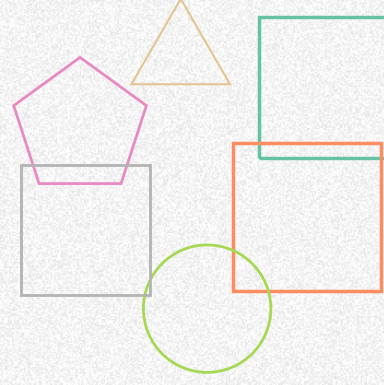[{"shape": "square", "thickness": 2.5, "radius": 0.92, "center": [0.856, 0.773]}, {"shape": "square", "thickness": 2.5, "radius": 0.96, "center": [0.797, 0.437]}, {"shape": "pentagon", "thickness": 2, "radius": 0.91, "center": [0.208, 0.67]}, {"shape": "circle", "thickness": 2, "radius": 0.83, "center": [0.538, 0.198]}, {"shape": "triangle", "thickness": 1.5, "radius": 0.74, "center": [0.469, 0.855]}, {"shape": "square", "thickness": 2, "radius": 0.84, "center": [0.222, 0.402]}]